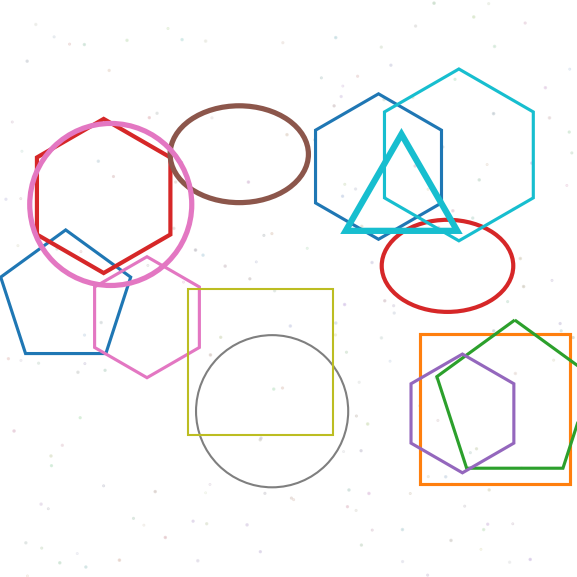[{"shape": "pentagon", "thickness": 1.5, "radius": 0.59, "center": [0.114, 0.483]}, {"shape": "hexagon", "thickness": 1.5, "radius": 0.63, "center": [0.655, 0.711]}, {"shape": "square", "thickness": 1.5, "radius": 0.65, "center": [0.858, 0.292]}, {"shape": "pentagon", "thickness": 1.5, "radius": 0.71, "center": [0.891, 0.303]}, {"shape": "oval", "thickness": 2, "radius": 0.57, "center": [0.775, 0.539]}, {"shape": "hexagon", "thickness": 2, "radius": 0.67, "center": [0.18, 0.66]}, {"shape": "hexagon", "thickness": 1.5, "radius": 0.51, "center": [0.801, 0.283]}, {"shape": "oval", "thickness": 2.5, "radius": 0.6, "center": [0.414, 0.732]}, {"shape": "circle", "thickness": 2.5, "radius": 0.7, "center": [0.192, 0.645]}, {"shape": "hexagon", "thickness": 1.5, "radius": 0.52, "center": [0.255, 0.45]}, {"shape": "circle", "thickness": 1, "radius": 0.66, "center": [0.471, 0.287]}, {"shape": "square", "thickness": 1, "radius": 0.63, "center": [0.45, 0.372]}, {"shape": "triangle", "thickness": 3, "radius": 0.56, "center": [0.695, 0.655]}, {"shape": "hexagon", "thickness": 1.5, "radius": 0.74, "center": [0.795, 0.731]}]